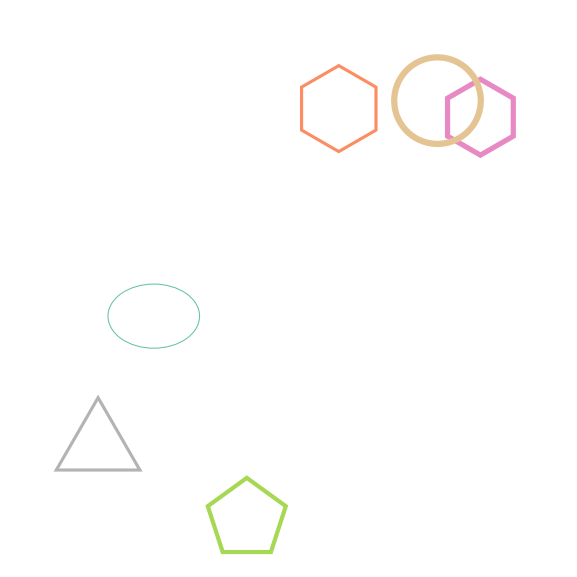[{"shape": "oval", "thickness": 0.5, "radius": 0.4, "center": [0.266, 0.452]}, {"shape": "hexagon", "thickness": 1.5, "radius": 0.37, "center": [0.587, 0.811]}, {"shape": "hexagon", "thickness": 2.5, "radius": 0.33, "center": [0.832, 0.796]}, {"shape": "pentagon", "thickness": 2, "radius": 0.36, "center": [0.427, 0.101]}, {"shape": "circle", "thickness": 3, "radius": 0.37, "center": [0.758, 0.825]}, {"shape": "triangle", "thickness": 1.5, "radius": 0.42, "center": [0.17, 0.227]}]